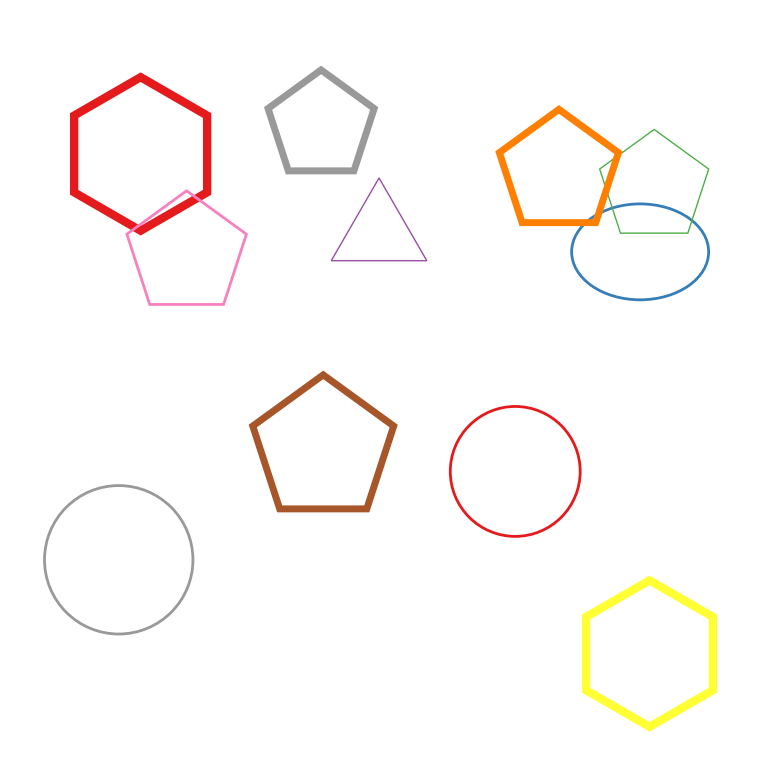[{"shape": "hexagon", "thickness": 3, "radius": 0.5, "center": [0.183, 0.8]}, {"shape": "circle", "thickness": 1, "radius": 0.42, "center": [0.669, 0.388]}, {"shape": "oval", "thickness": 1, "radius": 0.44, "center": [0.831, 0.673]}, {"shape": "pentagon", "thickness": 0.5, "radius": 0.37, "center": [0.85, 0.757]}, {"shape": "triangle", "thickness": 0.5, "radius": 0.36, "center": [0.492, 0.697]}, {"shape": "pentagon", "thickness": 2.5, "radius": 0.41, "center": [0.726, 0.777]}, {"shape": "hexagon", "thickness": 3, "radius": 0.48, "center": [0.843, 0.151]}, {"shape": "pentagon", "thickness": 2.5, "radius": 0.48, "center": [0.42, 0.417]}, {"shape": "pentagon", "thickness": 1, "radius": 0.41, "center": [0.242, 0.671]}, {"shape": "circle", "thickness": 1, "radius": 0.48, "center": [0.154, 0.273]}, {"shape": "pentagon", "thickness": 2.5, "radius": 0.36, "center": [0.417, 0.837]}]